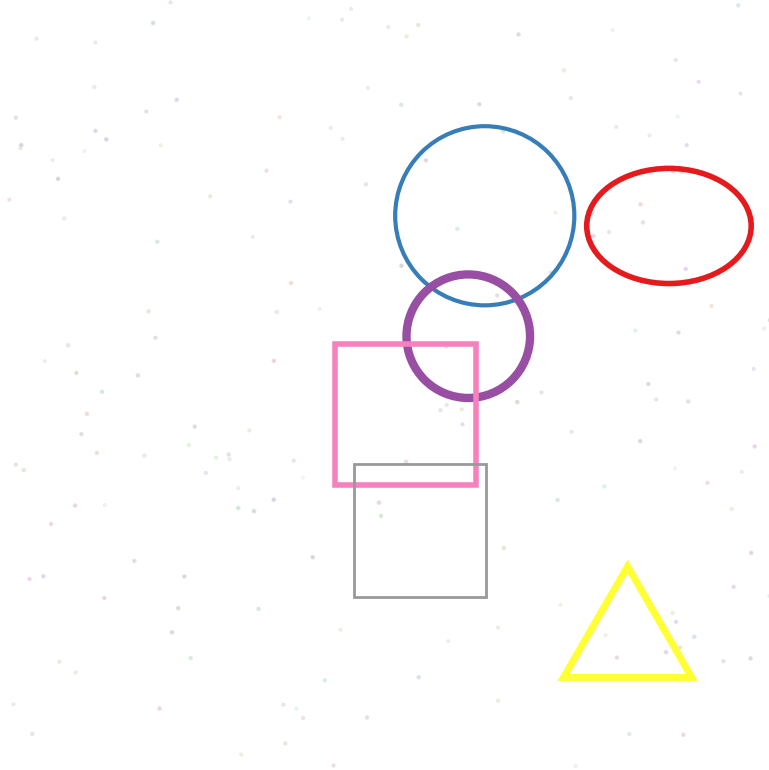[{"shape": "oval", "thickness": 2, "radius": 0.53, "center": [0.869, 0.707]}, {"shape": "circle", "thickness": 1.5, "radius": 0.58, "center": [0.63, 0.72]}, {"shape": "circle", "thickness": 3, "radius": 0.4, "center": [0.608, 0.563]}, {"shape": "triangle", "thickness": 2.5, "radius": 0.48, "center": [0.815, 0.168]}, {"shape": "square", "thickness": 2, "radius": 0.46, "center": [0.527, 0.462]}, {"shape": "square", "thickness": 1, "radius": 0.43, "center": [0.545, 0.311]}]